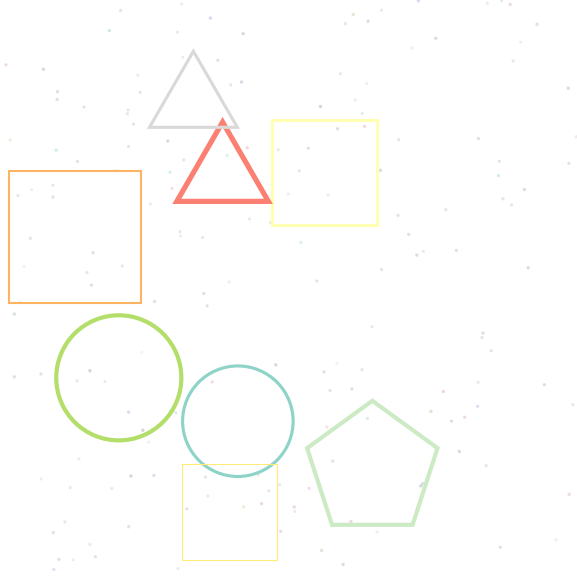[{"shape": "circle", "thickness": 1.5, "radius": 0.48, "center": [0.412, 0.27]}, {"shape": "square", "thickness": 1.5, "radius": 0.45, "center": [0.562, 0.701]}, {"shape": "triangle", "thickness": 2.5, "radius": 0.46, "center": [0.385, 0.696]}, {"shape": "square", "thickness": 1, "radius": 0.57, "center": [0.129, 0.589]}, {"shape": "circle", "thickness": 2, "radius": 0.54, "center": [0.206, 0.345]}, {"shape": "triangle", "thickness": 1.5, "radius": 0.44, "center": [0.335, 0.823]}, {"shape": "pentagon", "thickness": 2, "radius": 0.59, "center": [0.645, 0.186]}, {"shape": "square", "thickness": 0.5, "radius": 0.41, "center": [0.398, 0.113]}]